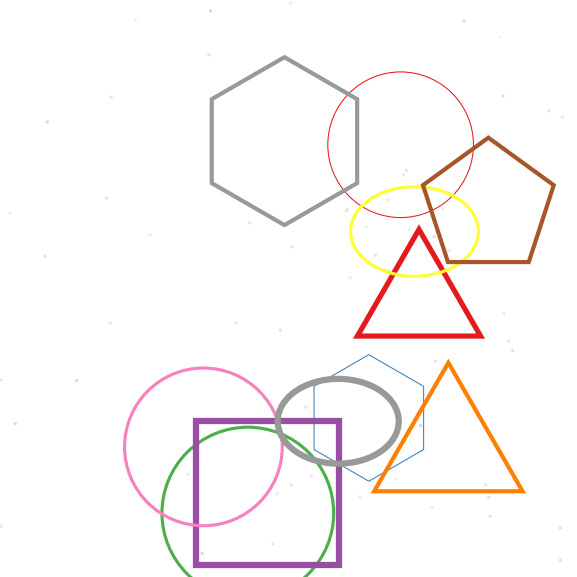[{"shape": "circle", "thickness": 0.5, "radius": 0.63, "center": [0.694, 0.748]}, {"shape": "triangle", "thickness": 2.5, "radius": 0.62, "center": [0.726, 0.479]}, {"shape": "hexagon", "thickness": 0.5, "radius": 0.55, "center": [0.639, 0.275]}, {"shape": "circle", "thickness": 1.5, "radius": 0.74, "center": [0.429, 0.111]}, {"shape": "square", "thickness": 3, "radius": 0.62, "center": [0.463, 0.145]}, {"shape": "triangle", "thickness": 2, "radius": 0.74, "center": [0.776, 0.223]}, {"shape": "oval", "thickness": 1.5, "radius": 0.55, "center": [0.718, 0.598]}, {"shape": "pentagon", "thickness": 2, "radius": 0.6, "center": [0.846, 0.642]}, {"shape": "circle", "thickness": 1.5, "radius": 0.68, "center": [0.352, 0.225]}, {"shape": "oval", "thickness": 3, "radius": 0.52, "center": [0.586, 0.27]}, {"shape": "hexagon", "thickness": 2, "radius": 0.73, "center": [0.493, 0.755]}]